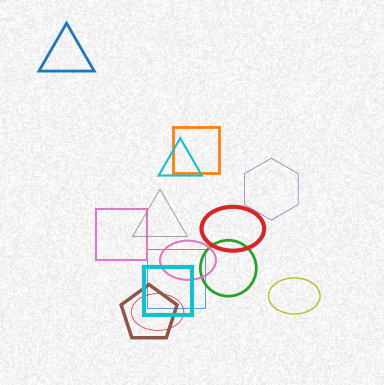[{"shape": "square", "thickness": 0.5, "radius": 0.38, "center": [0.456, 0.277]}, {"shape": "triangle", "thickness": 2, "radius": 0.41, "center": [0.173, 0.857]}, {"shape": "square", "thickness": 2, "radius": 0.3, "center": [0.509, 0.61]}, {"shape": "circle", "thickness": 2, "radius": 0.36, "center": [0.593, 0.303]}, {"shape": "oval", "thickness": 0.5, "radius": 0.34, "center": [0.409, 0.19]}, {"shape": "oval", "thickness": 3, "radius": 0.41, "center": [0.605, 0.406]}, {"shape": "hexagon", "thickness": 0.5, "radius": 0.4, "center": [0.705, 0.509]}, {"shape": "pentagon", "thickness": 2.5, "radius": 0.38, "center": [0.387, 0.185]}, {"shape": "oval", "thickness": 1.5, "radius": 0.36, "center": [0.488, 0.324]}, {"shape": "square", "thickness": 1.5, "radius": 0.33, "center": [0.315, 0.391]}, {"shape": "triangle", "thickness": 0.5, "radius": 0.41, "center": [0.416, 0.427]}, {"shape": "oval", "thickness": 1, "radius": 0.33, "center": [0.764, 0.231]}, {"shape": "triangle", "thickness": 1.5, "radius": 0.32, "center": [0.468, 0.576]}, {"shape": "square", "thickness": 3, "radius": 0.31, "center": [0.437, 0.243]}]